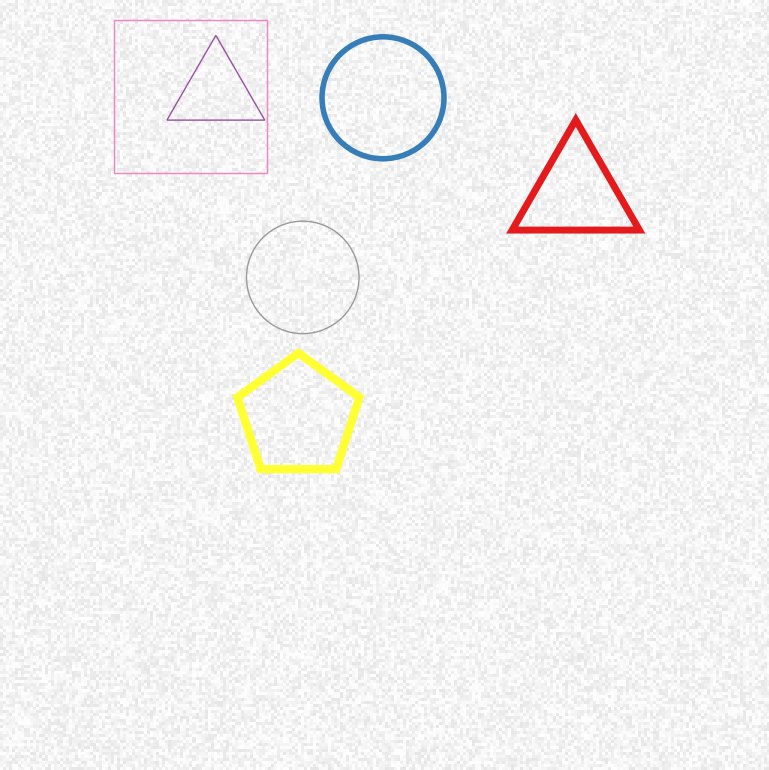[{"shape": "triangle", "thickness": 2.5, "radius": 0.48, "center": [0.748, 0.749]}, {"shape": "circle", "thickness": 2, "radius": 0.4, "center": [0.497, 0.873]}, {"shape": "triangle", "thickness": 0.5, "radius": 0.37, "center": [0.28, 0.881]}, {"shape": "pentagon", "thickness": 3, "radius": 0.42, "center": [0.388, 0.458]}, {"shape": "square", "thickness": 0.5, "radius": 0.5, "center": [0.247, 0.874]}, {"shape": "circle", "thickness": 0.5, "radius": 0.37, "center": [0.393, 0.64]}]